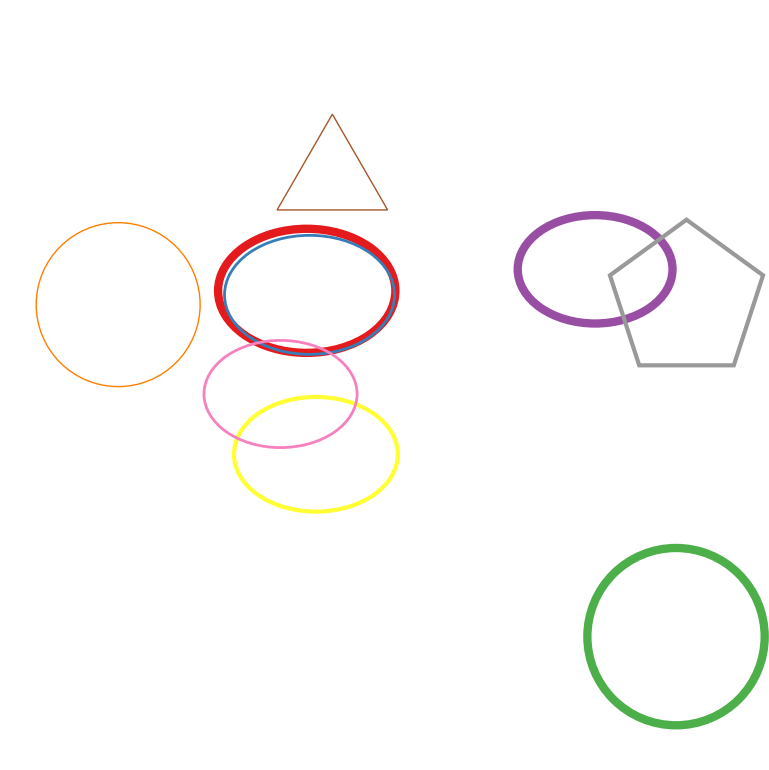[{"shape": "oval", "thickness": 3, "radius": 0.58, "center": [0.398, 0.622]}, {"shape": "oval", "thickness": 1, "radius": 0.55, "center": [0.402, 0.617]}, {"shape": "circle", "thickness": 3, "radius": 0.58, "center": [0.878, 0.173]}, {"shape": "oval", "thickness": 3, "radius": 0.5, "center": [0.773, 0.65]}, {"shape": "circle", "thickness": 0.5, "radius": 0.53, "center": [0.153, 0.604]}, {"shape": "oval", "thickness": 1.5, "radius": 0.53, "center": [0.41, 0.41]}, {"shape": "triangle", "thickness": 0.5, "radius": 0.41, "center": [0.432, 0.769]}, {"shape": "oval", "thickness": 1, "radius": 0.5, "center": [0.364, 0.488]}, {"shape": "pentagon", "thickness": 1.5, "radius": 0.52, "center": [0.892, 0.61]}]